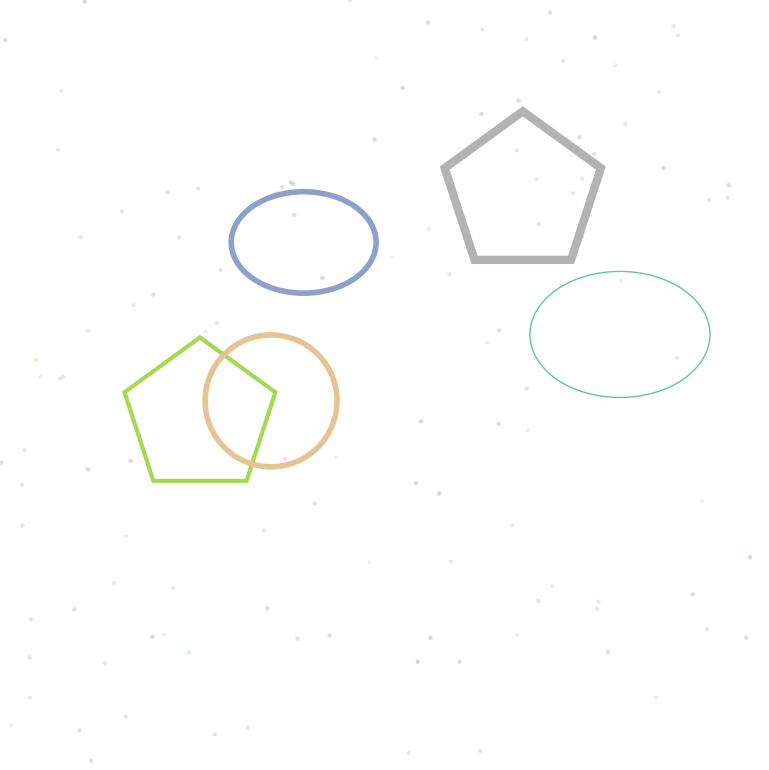[{"shape": "oval", "thickness": 0.5, "radius": 0.58, "center": [0.805, 0.566]}, {"shape": "oval", "thickness": 2, "radius": 0.47, "center": [0.394, 0.685]}, {"shape": "pentagon", "thickness": 1.5, "radius": 0.51, "center": [0.26, 0.459]}, {"shape": "circle", "thickness": 2, "radius": 0.43, "center": [0.352, 0.479]}, {"shape": "pentagon", "thickness": 3, "radius": 0.53, "center": [0.679, 0.749]}]